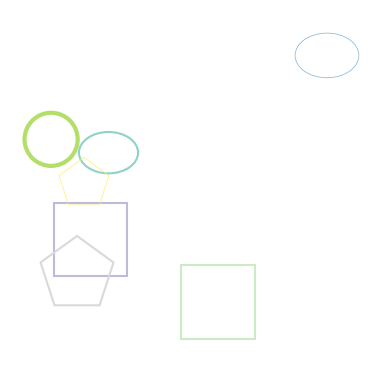[{"shape": "oval", "thickness": 1.5, "radius": 0.38, "center": [0.282, 0.603]}, {"shape": "square", "thickness": 1.5, "radius": 0.47, "center": [0.236, 0.378]}, {"shape": "oval", "thickness": 0.5, "radius": 0.41, "center": [0.849, 0.856]}, {"shape": "circle", "thickness": 3, "radius": 0.34, "center": [0.133, 0.638]}, {"shape": "pentagon", "thickness": 1.5, "radius": 0.5, "center": [0.2, 0.288]}, {"shape": "square", "thickness": 1.5, "radius": 0.48, "center": [0.566, 0.216]}, {"shape": "pentagon", "thickness": 0.5, "radius": 0.34, "center": [0.218, 0.523]}]